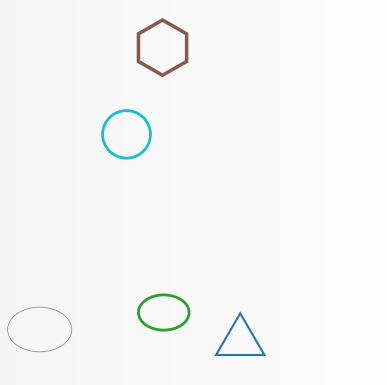[{"shape": "triangle", "thickness": 1.5, "radius": 0.36, "center": [0.62, 0.114]}, {"shape": "oval", "thickness": 2, "radius": 0.33, "center": [0.423, 0.188]}, {"shape": "hexagon", "thickness": 2.5, "radius": 0.36, "center": [0.419, 0.876]}, {"shape": "oval", "thickness": 0.5, "radius": 0.41, "center": [0.102, 0.144]}, {"shape": "circle", "thickness": 2, "radius": 0.31, "center": [0.326, 0.651]}]